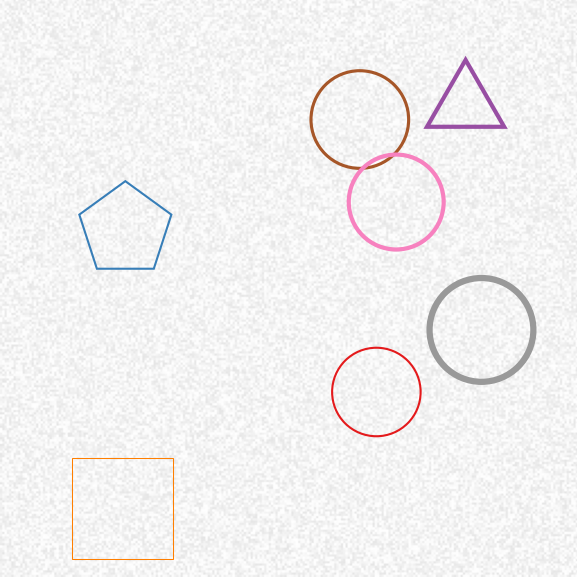[{"shape": "circle", "thickness": 1, "radius": 0.38, "center": [0.652, 0.32]}, {"shape": "pentagon", "thickness": 1, "radius": 0.42, "center": [0.217, 0.602]}, {"shape": "triangle", "thickness": 2, "radius": 0.39, "center": [0.806, 0.818]}, {"shape": "square", "thickness": 0.5, "radius": 0.44, "center": [0.213, 0.119]}, {"shape": "circle", "thickness": 1.5, "radius": 0.42, "center": [0.623, 0.792]}, {"shape": "circle", "thickness": 2, "radius": 0.41, "center": [0.686, 0.649]}, {"shape": "circle", "thickness": 3, "radius": 0.45, "center": [0.834, 0.428]}]